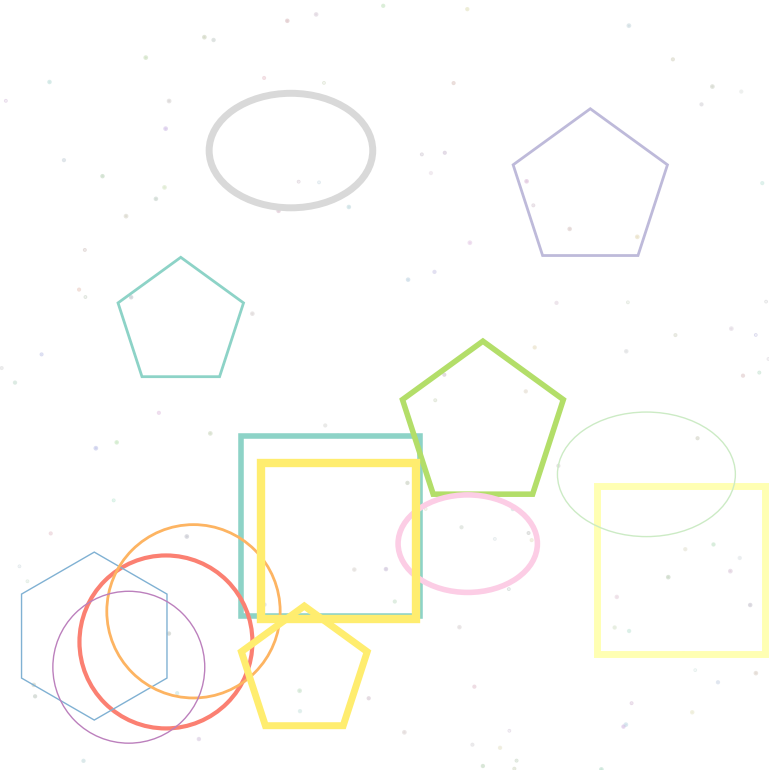[{"shape": "square", "thickness": 2, "radius": 0.58, "center": [0.429, 0.317]}, {"shape": "pentagon", "thickness": 1, "radius": 0.43, "center": [0.235, 0.58]}, {"shape": "square", "thickness": 2.5, "radius": 0.55, "center": [0.884, 0.26]}, {"shape": "pentagon", "thickness": 1, "radius": 0.53, "center": [0.767, 0.753]}, {"shape": "circle", "thickness": 1.5, "radius": 0.56, "center": [0.216, 0.166]}, {"shape": "hexagon", "thickness": 0.5, "radius": 0.55, "center": [0.122, 0.174]}, {"shape": "circle", "thickness": 1, "radius": 0.56, "center": [0.251, 0.206]}, {"shape": "pentagon", "thickness": 2, "radius": 0.55, "center": [0.627, 0.447]}, {"shape": "oval", "thickness": 2, "radius": 0.45, "center": [0.607, 0.294]}, {"shape": "oval", "thickness": 2.5, "radius": 0.53, "center": [0.378, 0.804]}, {"shape": "circle", "thickness": 0.5, "radius": 0.49, "center": [0.167, 0.133]}, {"shape": "oval", "thickness": 0.5, "radius": 0.58, "center": [0.839, 0.384]}, {"shape": "pentagon", "thickness": 2.5, "radius": 0.43, "center": [0.395, 0.127]}, {"shape": "square", "thickness": 3, "radius": 0.5, "center": [0.44, 0.297]}]